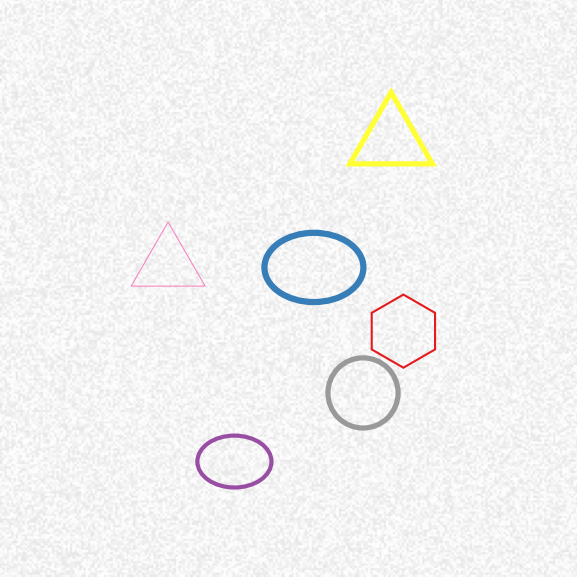[{"shape": "hexagon", "thickness": 1, "radius": 0.32, "center": [0.699, 0.426]}, {"shape": "oval", "thickness": 3, "radius": 0.43, "center": [0.544, 0.536]}, {"shape": "oval", "thickness": 2, "radius": 0.32, "center": [0.406, 0.2]}, {"shape": "triangle", "thickness": 2.5, "radius": 0.41, "center": [0.677, 0.757]}, {"shape": "triangle", "thickness": 0.5, "radius": 0.37, "center": [0.291, 0.541]}, {"shape": "circle", "thickness": 2.5, "radius": 0.3, "center": [0.629, 0.319]}]